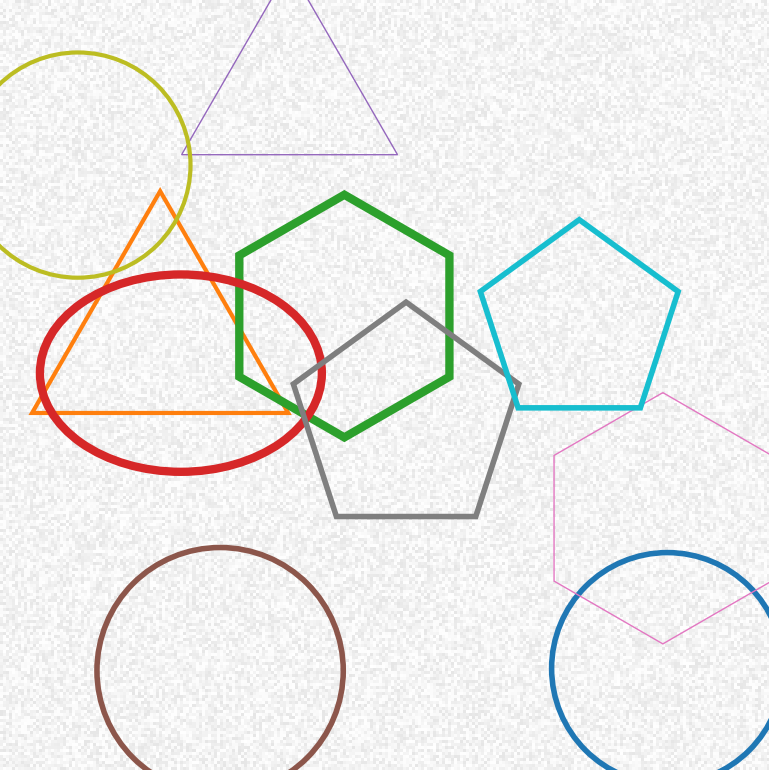[{"shape": "circle", "thickness": 2, "radius": 0.75, "center": [0.867, 0.132]}, {"shape": "triangle", "thickness": 1.5, "radius": 0.96, "center": [0.208, 0.56]}, {"shape": "hexagon", "thickness": 3, "radius": 0.79, "center": [0.447, 0.59]}, {"shape": "oval", "thickness": 3, "radius": 0.92, "center": [0.235, 0.515]}, {"shape": "triangle", "thickness": 0.5, "radius": 0.81, "center": [0.376, 0.88]}, {"shape": "circle", "thickness": 2, "radius": 0.8, "center": [0.286, 0.129]}, {"shape": "hexagon", "thickness": 0.5, "radius": 0.82, "center": [0.861, 0.327]}, {"shape": "pentagon", "thickness": 2, "radius": 0.77, "center": [0.527, 0.454]}, {"shape": "circle", "thickness": 1.5, "radius": 0.73, "center": [0.101, 0.786]}, {"shape": "pentagon", "thickness": 2, "radius": 0.68, "center": [0.752, 0.58]}]